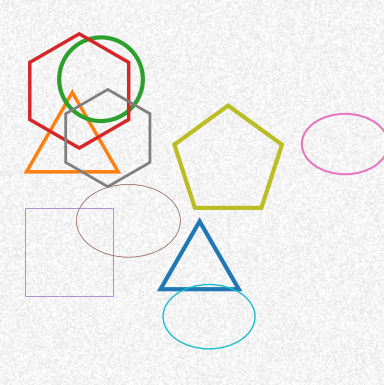[{"shape": "triangle", "thickness": 3, "radius": 0.59, "center": [0.519, 0.308]}, {"shape": "triangle", "thickness": 2.5, "radius": 0.69, "center": [0.188, 0.622]}, {"shape": "circle", "thickness": 3, "radius": 0.54, "center": [0.262, 0.794]}, {"shape": "hexagon", "thickness": 2.5, "radius": 0.74, "center": [0.206, 0.764]}, {"shape": "square", "thickness": 0.5, "radius": 0.57, "center": [0.179, 0.345]}, {"shape": "oval", "thickness": 0.5, "radius": 0.68, "center": [0.333, 0.426]}, {"shape": "oval", "thickness": 1.5, "radius": 0.56, "center": [0.896, 0.626]}, {"shape": "hexagon", "thickness": 2, "radius": 0.63, "center": [0.28, 0.641]}, {"shape": "pentagon", "thickness": 3, "radius": 0.73, "center": [0.593, 0.579]}, {"shape": "oval", "thickness": 1, "radius": 0.6, "center": [0.543, 0.177]}]